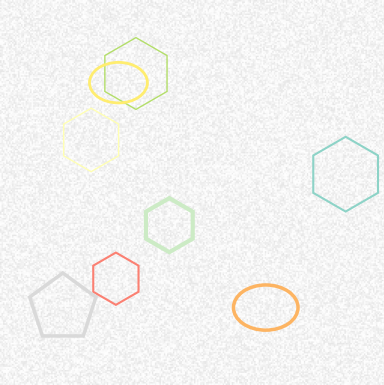[{"shape": "hexagon", "thickness": 1.5, "radius": 0.49, "center": [0.898, 0.548]}, {"shape": "hexagon", "thickness": 1, "radius": 0.41, "center": [0.237, 0.637]}, {"shape": "hexagon", "thickness": 1.5, "radius": 0.34, "center": [0.301, 0.276]}, {"shape": "oval", "thickness": 2.5, "radius": 0.42, "center": [0.69, 0.201]}, {"shape": "hexagon", "thickness": 1, "radius": 0.47, "center": [0.353, 0.809]}, {"shape": "pentagon", "thickness": 2.5, "radius": 0.45, "center": [0.163, 0.201]}, {"shape": "hexagon", "thickness": 3, "radius": 0.35, "center": [0.44, 0.415]}, {"shape": "oval", "thickness": 2, "radius": 0.38, "center": [0.308, 0.785]}]